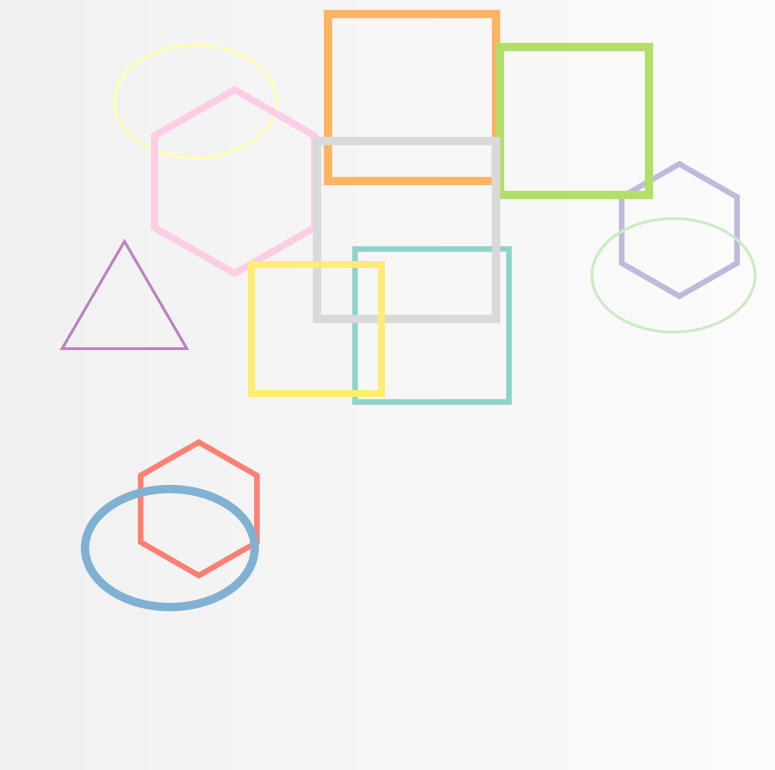[{"shape": "square", "thickness": 2, "radius": 0.5, "center": [0.557, 0.578]}, {"shape": "oval", "thickness": 1, "radius": 0.52, "center": [0.252, 0.868]}, {"shape": "hexagon", "thickness": 2, "radius": 0.43, "center": [0.877, 0.701]}, {"shape": "hexagon", "thickness": 2, "radius": 0.43, "center": [0.257, 0.339]}, {"shape": "oval", "thickness": 3, "radius": 0.55, "center": [0.219, 0.288]}, {"shape": "square", "thickness": 3, "radius": 0.54, "center": [0.532, 0.873]}, {"shape": "square", "thickness": 3, "radius": 0.48, "center": [0.741, 0.843]}, {"shape": "hexagon", "thickness": 2.5, "radius": 0.6, "center": [0.303, 0.764]}, {"shape": "square", "thickness": 3, "radius": 0.58, "center": [0.525, 0.702]}, {"shape": "triangle", "thickness": 1, "radius": 0.46, "center": [0.161, 0.594]}, {"shape": "oval", "thickness": 1, "radius": 0.53, "center": [0.869, 0.642]}, {"shape": "square", "thickness": 2.5, "radius": 0.42, "center": [0.408, 0.574]}]